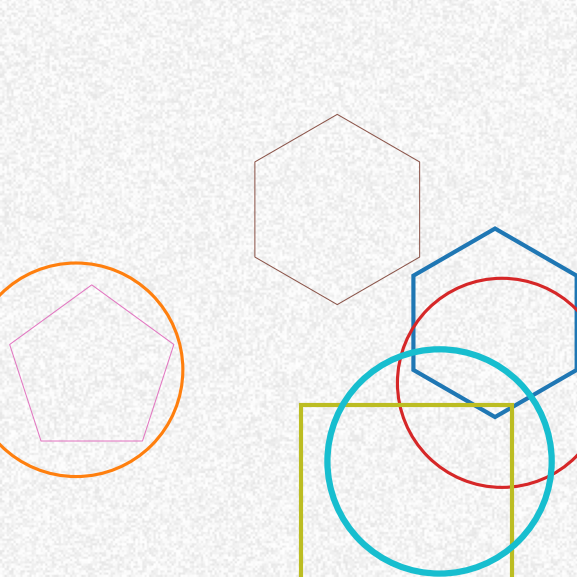[{"shape": "hexagon", "thickness": 2, "radius": 0.82, "center": [0.857, 0.44]}, {"shape": "circle", "thickness": 1.5, "radius": 0.92, "center": [0.132, 0.359]}, {"shape": "circle", "thickness": 1.5, "radius": 0.91, "center": [0.869, 0.336]}, {"shape": "hexagon", "thickness": 0.5, "radius": 0.82, "center": [0.584, 0.636]}, {"shape": "pentagon", "thickness": 0.5, "radius": 0.75, "center": [0.159, 0.356]}, {"shape": "square", "thickness": 2, "radius": 0.92, "center": [0.704, 0.114]}, {"shape": "circle", "thickness": 3, "radius": 0.97, "center": [0.761, 0.2]}]